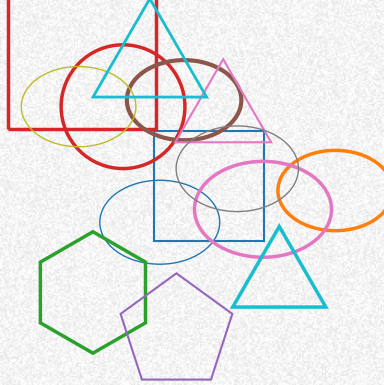[{"shape": "oval", "thickness": 1, "radius": 0.78, "center": [0.415, 0.423]}, {"shape": "square", "thickness": 1.5, "radius": 0.72, "center": [0.543, 0.516]}, {"shape": "oval", "thickness": 2.5, "radius": 0.75, "center": [0.871, 0.505]}, {"shape": "hexagon", "thickness": 2.5, "radius": 0.79, "center": [0.241, 0.24]}, {"shape": "square", "thickness": 2.5, "radius": 0.96, "center": [0.214, 0.858]}, {"shape": "circle", "thickness": 2.5, "radius": 0.8, "center": [0.32, 0.723]}, {"shape": "pentagon", "thickness": 1.5, "radius": 0.76, "center": [0.458, 0.138]}, {"shape": "oval", "thickness": 3, "radius": 0.74, "center": [0.478, 0.74]}, {"shape": "triangle", "thickness": 1.5, "radius": 0.72, "center": [0.58, 0.702]}, {"shape": "oval", "thickness": 2.5, "radius": 0.89, "center": [0.683, 0.456]}, {"shape": "oval", "thickness": 1, "radius": 0.79, "center": [0.616, 0.562]}, {"shape": "oval", "thickness": 1, "radius": 0.74, "center": [0.204, 0.723]}, {"shape": "triangle", "thickness": 2.5, "radius": 0.7, "center": [0.725, 0.272]}, {"shape": "triangle", "thickness": 2, "radius": 0.85, "center": [0.389, 0.833]}]